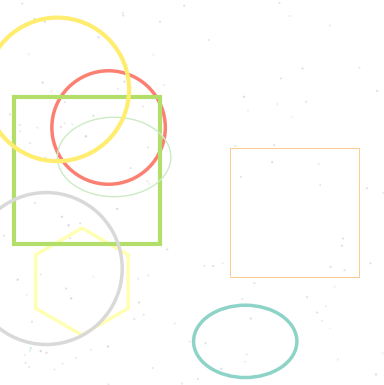[{"shape": "oval", "thickness": 2.5, "radius": 0.67, "center": [0.637, 0.113]}, {"shape": "hexagon", "thickness": 2.5, "radius": 0.69, "center": [0.213, 0.269]}, {"shape": "circle", "thickness": 2.5, "radius": 0.74, "center": [0.282, 0.669]}, {"shape": "square", "thickness": 0.5, "radius": 0.84, "center": [0.765, 0.448]}, {"shape": "square", "thickness": 3, "radius": 0.95, "center": [0.226, 0.557]}, {"shape": "circle", "thickness": 2.5, "radius": 0.99, "center": [0.12, 0.303]}, {"shape": "oval", "thickness": 1, "radius": 0.74, "center": [0.296, 0.592]}, {"shape": "circle", "thickness": 3, "radius": 0.93, "center": [0.149, 0.768]}]